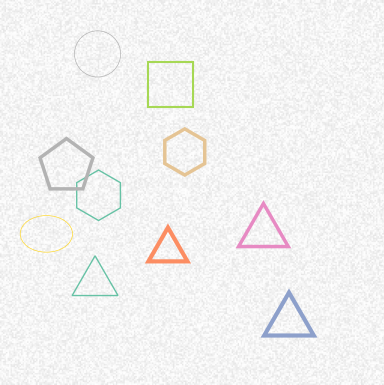[{"shape": "triangle", "thickness": 1, "radius": 0.34, "center": [0.247, 0.267]}, {"shape": "hexagon", "thickness": 1, "radius": 0.33, "center": [0.256, 0.493]}, {"shape": "triangle", "thickness": 3, "radius": 0.29, "center": [0.436, 0.35]}, {"shape": "triangle", "thickness": 3, "radius": 0.37, "center": [0.751, 0.166]}, {"shape": "triangle", "thickness": 2.5, "radius": 0.37, "center": [0.684, 0.397]}, {"shape": "square", "thickness": 1.5, "radius": 0.29, "center": [0.443, 0.78]}, {"shape": "oval", "thickness": 0.5, "radius": 0.34, "center": [0.12, 0.393]}, {"shape": "hexagon", "thickness": 2.5, "radius": 0.3, "center": [0.48, 0.605]}, {"shape": "pentagon", "thickness": 2.5, "radius": 0.36, "center": [0.173, 0.568]}, {"shape": "circle", "thickness": 0.5, "radius": 0.3, "center": [0.253, 0.86]}]